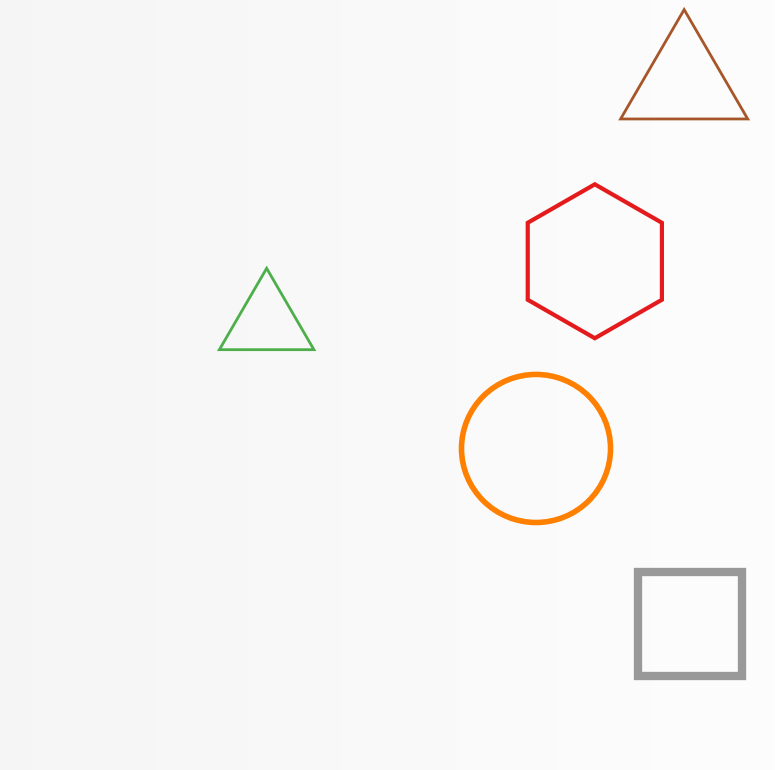[{"shape": "hexagon", "thickness": 1.5, "radius": 0.5, "center": [0.768, 0.661]}, {"shape": "triangle", "thickness": 1, "radius": 0.35, "center": [0.344, 0.581]}, {"shape": "circle", "thickness": 2, "radius": 0.48, "center": [0.692, 0.418]}, {"shape": "triangle", "thickness": 1, "radius": 0.47, "center": [0.883, 0.893]}, {"shape": "square", "thickness": 3, "radius": 0.34, "center": [0.89, 0.189]}]